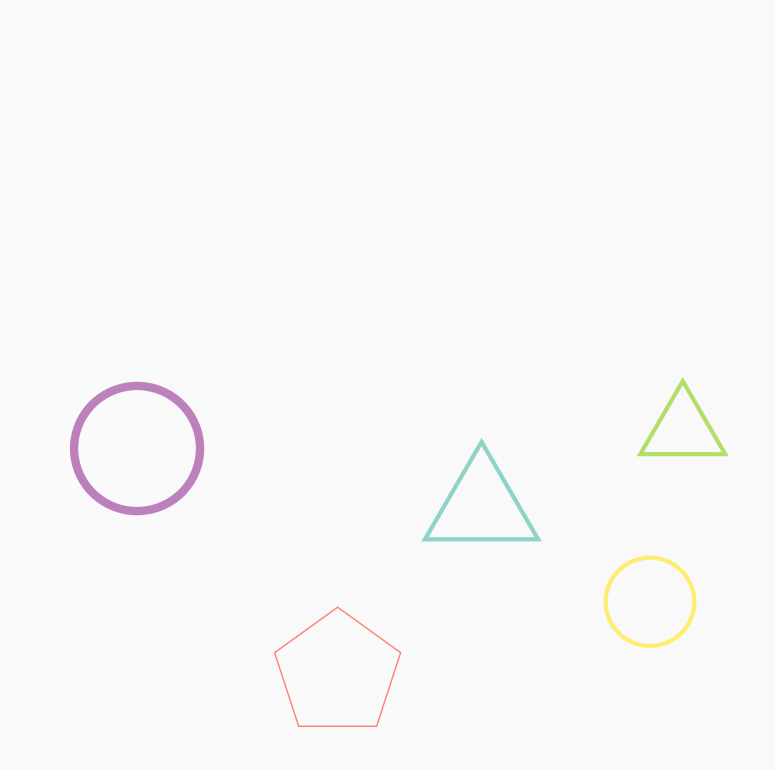[{"shape": "triangle", "thickness": 1.5, "radius": 0.42, "center": [0.621, 0.342]}, {"shape": "pentagon", "thickness": 0.5, "radius": 0.43, "center": [0.436, 0.126]}, {"shape": "triangle", "thickness": 1.5, "radius": 0.32, "center": [0.881, 0.442]}, {"shape": "circle", "thickness": 3, "radius": 0.41, "center": [0.177, 0.418]}, {"shape": "circle", "thickness": 1.5, "radius": 0.29, "center": [0.839, 0.218]}]